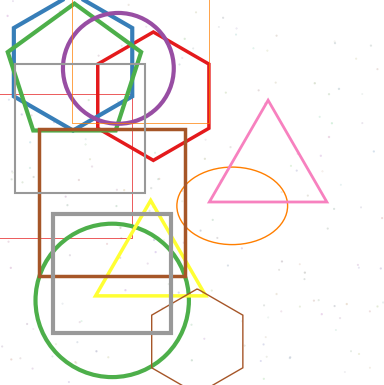[{"shape": "hexagon", "thickness": 2.5, "radius": 0.83, "center": [0.398, 0.75]}, {"shape": "square", "thickness": 0.5, "radius": 0.94, "center": [0.156, 0.569]}, {"shape": "hexagon", "thickness": 3, "radius": 0.89, "center": [0.19, 0.839]}, {"shape": "pentagon", "thickness": 3, "radius": 0.91, "center": [0.193, 0.808]}, {"shape": "circle", "thickness": 3, "radius": 1.0, "center": [0.291, 0.22]}, {"shape": "circle", "thickness": 3, "radius": 0.72, "center": [0.307, 0.822]}, {"shape": "square", "thickness": 0.5, "radius": 0.89, "center": [0.366, 0.858]}, {"shape": "oval", "thickness": 1, "radius": 0.72, "center": [0.603, 0.465]}, {"shape": "triangle", "thickness": 2.5, "radius": 0.83, "center": [0.391, 0.314]}, {"shape": "square", "thickness": 2.5, "radius": 0.95, "center": [0.29, 0.474]}, {"shape": "hexagon", "thickness": 1, "radius": 0.68, "center": [0.512, 0.113]}, {"shape": "triangle", "thickness": 2, "radius": 0.88, "center": [0.696, 0.563]}, {"shape": "square", "thickness": 1.5, "radius": 0.84, "center": [0.208, 0.666]}, {"shape": "square", "thickness": 3, "radius": 0.77, "center": [0.291, 0.29]}]